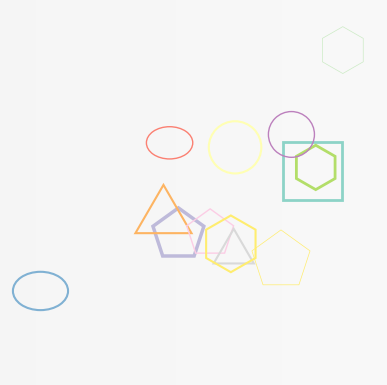[{"shape": "square", "thickness": 2, "radius": 0.38, "center": [0.807, 0.556]}, {"shape": "circle", "thickness": 1.5, "radius": 0.34, "center": [0.607, 0.617]}, {"shape": "pentagon", "thickness": 2.5, "radius": 0.35, "center": [0.46, 0.391]}, {"shape": "oval", "thickness": 1, "radius": 0.3, "center": [0.438, 0.629]}, {"shape": "oval", "thickness": 1.5, "radius": 0.36, "center": [0.104, 0.244]}, {"shape": "triangle", "thickness": 1.5, "radius": 0.42, "center": [0.422, 0.436]}, {"shape": "hexagon", "thickness": 2, "radius": 0.29, "center": [0.815, 0.565]}, {"shape": "pentagon", "thickness": 1, "radius": 0.32, "center": [0.542, 0.394]}, {"shape": "triangle", "thickness": 1.5, "radius": 0.3, "center": [0.603, 0.346]}, {"shape": "circle", "thickness": 1, "radius": 0.3, "center": [0.752, 0.651]}, {"shape": "hexagon", "thickness": 0.5, "radius": 0.3, "center": [0.885, 0.87]}, {"shape": "pentagon", "thickness": 0.5, "radius": 0.39, "center": [0.725, 0.324]}, {"shape": "hexagon", "thickness": 1.5, "radius": 0.37, "center": [0.596, 0.367]}]